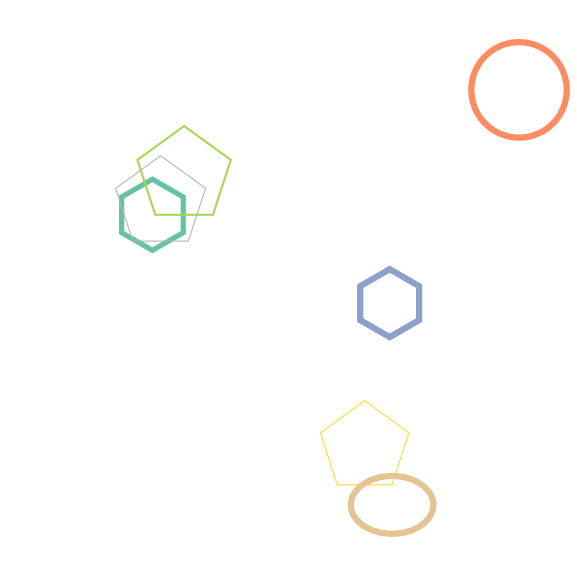[{"shape": "hexagon", "thickness": 2.5, "radius": 0.31, "center": [0.264, 0.627]}, {"shape": "circle", "thickness": 3, "radius": 0.41, "center": [0.899, 0.844]}, {"shape": "hexagon", "thickness": 3, "radius": 0.29, "center": [0.675, 0.474]}, {"shape": "pentagon", "thickness": 1, "radius": 0.42, "center": [0.319, 0.696]}, {"shape": "pentagon", "thickness": 0.5, "radius": 0.4, "center": [0.631, 0.225]}, {"shape": "oval", "thickness": 3, "radius": 0.36, "center": [0.679, 0.125]}, {"shape": "pentagon", "thickness": 0.5, "radius": 0.41, "center": [0.278, 0.648]}]